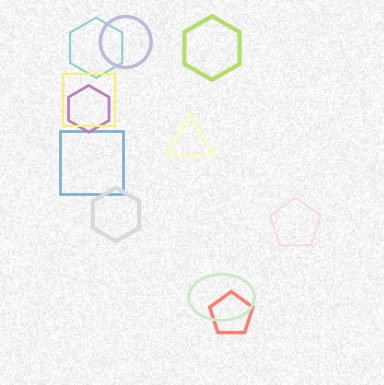[{"shape": "hexagon", "thickness": 1.5, "radius": 0.39, "center": [0.25, 0.876]}, {"shape": "triangle", "thickness": 1.5, "radius": 0.35, "center": [0.494, 0.632]}, {"shape": "circle", "thickness": 2.5, "radius": 0.33, "center": [0.326, 0.891]}, {"shape": "pentagon", "thickness": 2.5, "radius": 0.29, "center": [0.601, 0.184]}, {"shape": "square", "thickness": 2, "radius": 0.41, "center": [0.237, 0.577]}, {"shape": "hexagon", "thickness": 3, "radius": 0.41, "center": [0.551, 0.875]}, {"shape": "pentagon", "thickness": 1, "radius": 0.34, "center": [0.767, 0.418]}, {"shape": "hexagon", "thickness": 3, "radius": 0.35, "center": [0.301, 0.443]}, {"shape": "hexagon", "thickness": 2, "radius": 0.3, "center": [0.231, 0.717]}, {"shape": "oval", "thickness": 2, "radius": 0.43, "center": [0.576, 0.228]}, {"shape": "square", "thickness": 1.5, "radius": 0.34, "center": [0.23, 0.74]}]